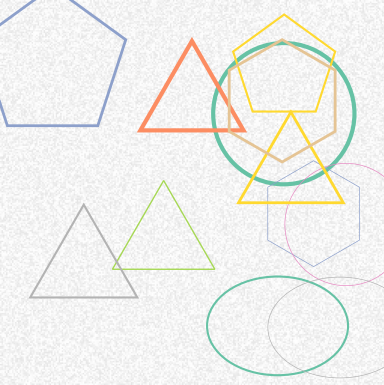[{"shape": "oval", "thickness": 1.5, "radius": 0.92, "center": [0.721, 0.154]}, {"shape": "circle", "thickness": 3, "radius": 0.92, "center": [0.737, 0.705]}, {"shape": "triangle", "thickness": 3, "radius": 0.77, "center": [0.499, 0.739]}, {"shape": "pentagon", "thickness": 2, "radius": 1.0, "center": [0.137, 0.835]}, {"shape": "hexagon", "thickness": 0.5, "radius": 0.69, "center": [0.815, 0.445]}, {"shape": "circle", "thickness": 0.5, "radius": 0.79, "center": [0.899, 0.417]}, {"shape": "triangle", "thickness": 1, "radius": 0.77, "center": [0.425, 0.377]}, {"shape": "pentagon", "thickness": 1.5, "radius": 0.7, "center": [0.738, 0.823]}, {"shape": "triangle", "thickness": 2, "radius": 0.79, "center": [0.756, 0.552]}, {"shape": "hexagon", "thickness": 2, "radius": 0.79, "center": [0.733, 0.738]}, {"shape": "oval", "thickness": 0.5, "radius": 0.94, "center": [0.883, 0.149]}, {"shape": "triangle", "thickness": 1.5, "radius": 0.8, "center": [0.218, 0.308]}]